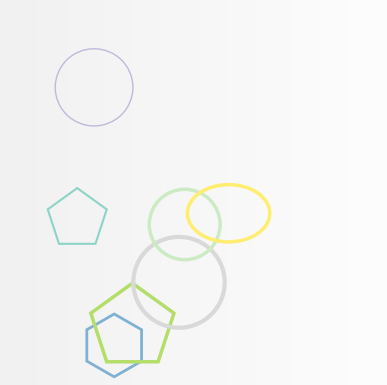[{"shape": "pentagon", "thickness": 1.5, "radius": 0.4, "center": [0.199, 0.431]}, {"shape": "circle", "thickness": 1, "radius": 0.5, "center": [0.243, 0.773]}, {"shape": "hexagon", "thickness": 2, "radius": 0.41, "center": [0.295, 0.103]}, {"shape": "pentagon", "thickness": 2.5, "radius": 0.56, "center": [0.342, 0.152]}, {"shape": "circle", "thickness": 3, "radius": 0.59, "center": [0.462, 0.267]}, {"shape": "circle", "thickness": 2.5, "radius": 0.46, "center": [0.477, 0.417]}, {"shape": "oval", "thickness": 2.5, "radius": 0.53, "center": [0.59, 0.446]}]